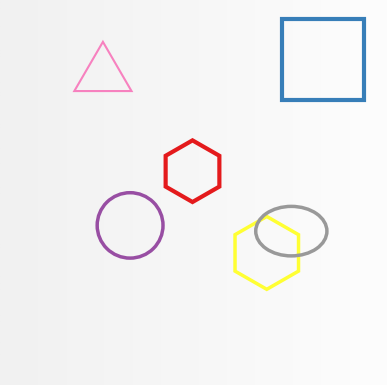[{"shape": "hexagon", "thickness": 3, "radius": 0.4, "center": [0.497, 0.555]}, {"shape": "square", "thickness": 3, "radius": 0.53, "center": [0.835, 0.846]}, {"shape": "circle", "thickness": 2.5, "radius": 0.42, "center": [0.336, 0.415]}, {"shape": "hexagon", "thickness": 2.5, "radius": 0.47, "center": [0.688, 0.343]}, {"shape": "triangle", "thickness": 1.5, "radius": 0.43, "center": [0.266, 0.806]}, {"shape": "oval", "thickness": 2.5, "radius": 0.46, "center": [0.752, 0.4]}]